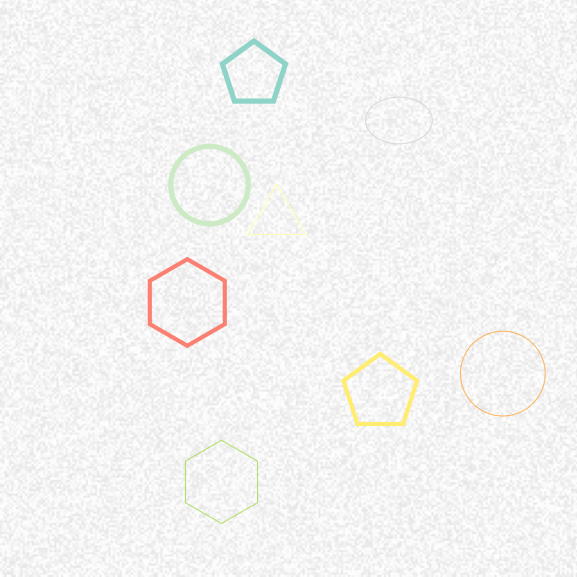[{"shape": "pentagon", "thickness": 2.5, "radius": 0.29, "center": [0.44, 0.871]}, {"shape": "triangle", "thickness": 0.5, "radius": 0.29, "center": [0.479, 0.622]}, {"shape": "hexagon", "thickness": 2, "radius": 0.37, "center": [0.324, 0.475]}, {"shape": "circle", "thickness": 0.5, "radius": 0.37, "center": [0.871, 0.352]}, {"shape": "hexagon", "thickness": 0.5, "radius": 0.36, "center": [0.384, 0.165]}, {"shape": "oval", "thickness": 0.5, "radius": 0.29, "center": [0.691, 0.791]}, {"shape": "circle", "thickness": 2.5, "radius": 0.34, "center": [0.363, 0.679]}, {"shape": "pentagon", "thickness": 2, "radius": 0.34, "center": [0.658, 0.319]}]